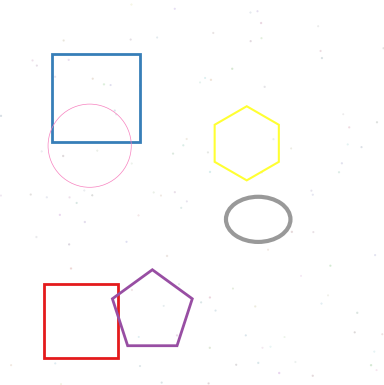[{"shape": "square", "thickness": 2, "radius": 0.48, "center": [0.211, 0.167]}, {"shape": "square", "thickness": 2, "radius": 0.57, "center": [0.25, 0.745]}, {"shape": "pentagon", "thickness": 2, "radius": 0.55, "center": [0.396, 0.19]}, {"shape": "hexagon", "thickness": 1.5, "radius": 0.48, "center": [0.641, 0.628]}, {"shape": "circle", "thickness": 0.5, "radius": 0.54, "center": [0.233, 0.622]}, {"shape": "oval", "thickness": 3, "radius": 0.42, "center": [0.671, 0.43]}]